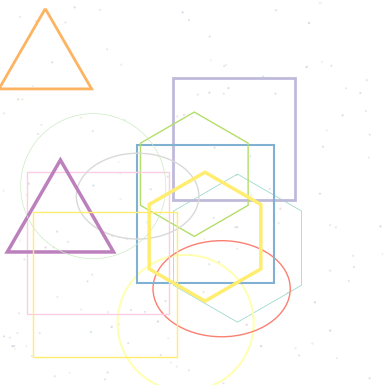[{"shape": "hexagon", "thickness": 0.5, "radius": 0.96, "center": [0.617, 0.355]}, {"shape": "circle", "thickness": 1.5, "radius": 0.88, "center": [0.482, 0.161]}, {"shape": "square", "thickness": 2, "radius": 0.79, "center": [0.608, 0.639]}, {"shape": "oval", "thickness": 1, "radius": 0.89, "center": [0.576, 0.25]}, {"shape": "square", "thickness": 1.5, "radius": 0.9, "center": [0.534, 0.444]}, {"shape": "triangle", "thickness": 2, "radius": 0.69, "center": [0.118, 0.839]}, {"shape": "hexagon", "thickness": 1, "radius": 0.81, "center": [0.505, 0.547]}, {"shape": "square", "thickness": 1, "radius": 0.92, "center": [0.254, 0.369]}, {"shape": "oval", "thickness": 1, "radius": 0.8, "center": [0.357, 0.491]}, {"shape": "triangle", "thickness": 2.5, "radius": 0.8, "center": [0.157, 0.425]}, {"shape": "circle", "thickness": 0.5, "radius": 0.94, "center": [0.242, 0.516]}, {"shape": "square", "thickness": 1, "radius": 0.94, "center": [0.273, 0.261]}, {"shape": "hexagon", "thickness": 2.5, "radius": 0.84, "center": [0.532, 0.385]}]